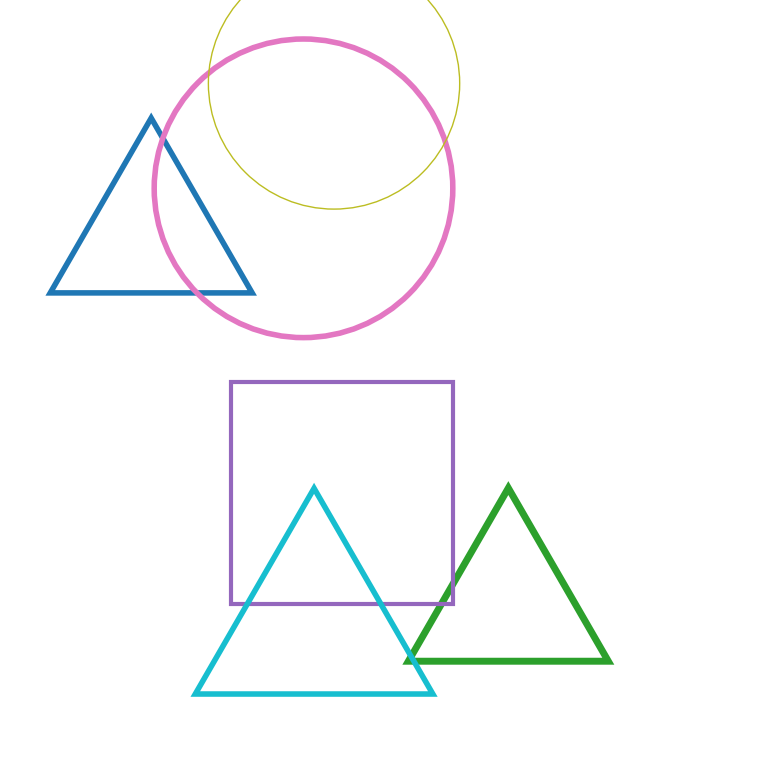[{"shape": "triangle", "thickness": 2, "radius": 0.76, "center": [0.196, 0.695]}, {"shape": "triangle", "thickness": 2.5, "radius": 0.75, "center": [0.66, 0.216]}, {"shape": "square", "thickness": 1.5, "radius": 0.72, "center": [0.445, 0.359]}, {"shape": "circle", "thickness": 2, "radius": 0.97, "center": [0.394, 0.755]}, {"shape": "circle", "thickness": 0.5, "radius": 0.82, "center": [0.434, 0.892]}, {"shape": "triangle", "thickness": 2, "radius": 0.89, "center": [0.408, 0.188]}]